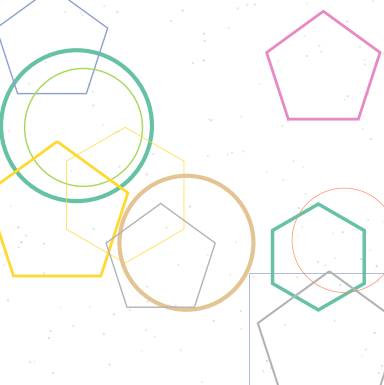[{"shape": "circle", "thickness": 3, "radius": 0.98, "center": [0.199, 0.674]}, {"shape": "hexagon", "thickness": 2.5, "radius": 0.69, "center": [0.827, 0.333]}, {"shape": "circle", "thickness": 0.5, "radius": 0.68, "center": [0.894, 0.376]}, {"shape": "pentagon", "thickness": 1, "radius": 0.76, "center": [0.135, 0.88]}, {"shape": "square", "thickness": 0.5, "radius": 0.92, "center": [0.831, 0.107]}, {"shape": "pentagon", "thickness": 2, "radius": 0.77, "center": [0.84, 0.816]}, {"shape": "circle", "thickness": 1, "radius": 0.77, "center": [0.217, 0.669]}, {"shape": "hexagon", "thickness": 0.5, "radius": 0.88, "center": [0.325, 0.493]}, {"shape": "pentagon", "thickness": 2, "radius": 0.97, "center": [0.149, 0.439]}, {"shape": "circle", "thickness": 3, "radius": 0.87, "center": [0.484, 0.369]}, {"shape": "pentagon", "thickness": 1.5, "radius": 0.98, "center": [0.855, 0.1]}, {"shape": "pentagon", "thickness": 1, "radius": 0.74, "center": [0.417, 0.323]}]